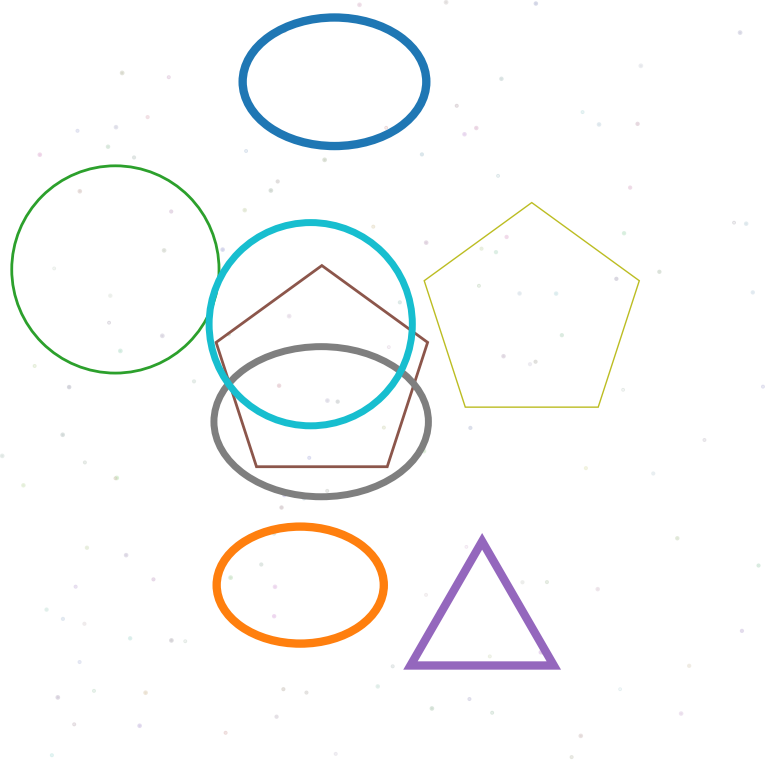[{"shape": "oval", "thickness": 3, "radius": 0.6, "center": [0.434, 0.894]}, {"shape": "oval", "thickness": 3, "radius": 0.54, "center": [0.39, 0.24]}, {"shape": "circle", "thickness": 1, "radius": 0.67, "center": [0.15, 0.65]}, {"shape": "triangle", "thickness": 3, "radius": 0.54, "center": [0.626, 0.189]}, {"shape": "pentagon", "thickness": 1, "radius": 0.72, "center": [0.418, 0.511]}, {"shape": "oval", "thickness": 2.5, "radius": 0.7, "center": [0.417, 0.452]}, {"shape": "pentagon", "thickness": 0.5, "radius": 0.73, "center": [0.691, 0.59]}, {"shape": "circle", "thickness": 2.5, "radius": 0.66, "center": [0.404, 0.579]}]